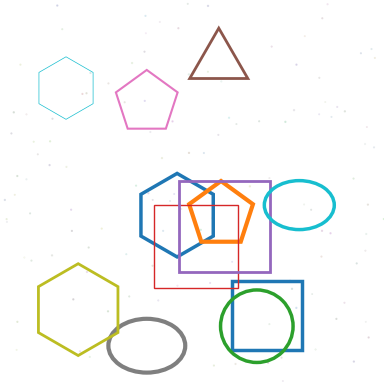[{"shape": "square", "thickness": 2.5, "radius": 0.45, "center": [0.694, 0.18]}, {"shape": "hexagon", "thickness": 2.5, "radius": 0.54, "center": [0.46, 0.441]}, {"shape": "pentagon", "thickness": 3, "radius": 0.44, "center": [0.574, 0.443]}, {"shape": "circle", "thickness": 2.5, "radius": 0.47, "center": [0.667, 0.153]}, {"shape": "square", "thickness": 1, "radius": 0.54, "center": [0.508, 0.36]}, {"shape": "square", "thickness": 2, "radius": 0.59, "center": [0.582, 0.412]}, {"shape": "triangle", "thickness": 2, "radius": 0.44, "center": [0.568, 0.84]}, {"shape": "pentagon", "thickness": 1.5, "radius": 0.42, "center": [0.381, 0.734]}, {"shape": "oval", "thickness": 3, "radius": 0.5, "center": [0.381, 0.102]}, {"shape": "hexagon", "thickness": 2, "radius": 0.6, "center": [0.203, 0.196]}, {"shape": "oval", "thickness": 2.5, "radius": 0.45, "center": [0.777, 0.467]}, {"shape": "hexagon", "thickness": 0.5, "radius": 0.41, "center": [0.171, 0.771]}]